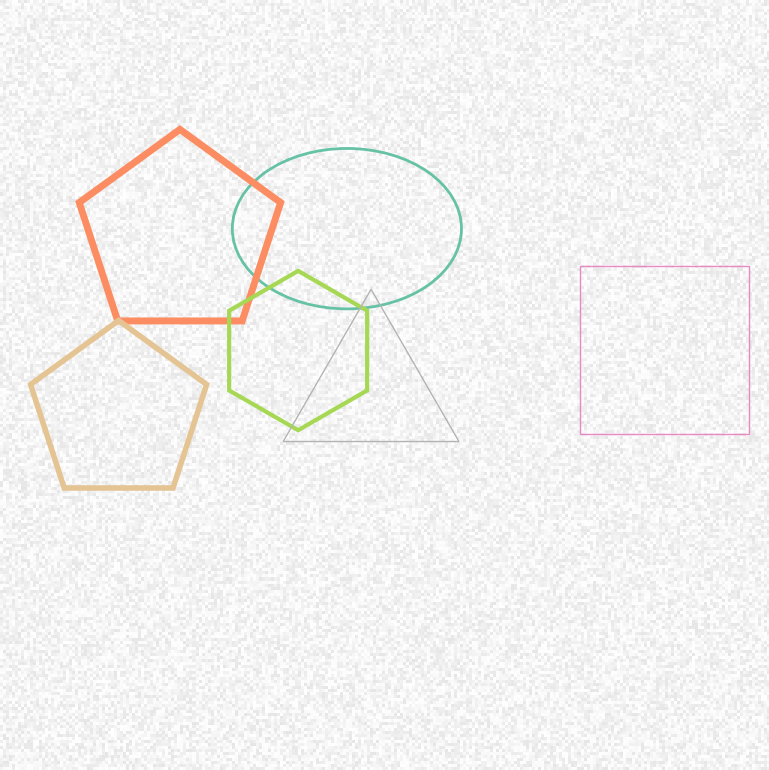[{"shape": "oval", "thickness": 1, "radius": 0.74, "center": [0.451, 0.703]}, {"shape": "pentagon", "thickness": 2.5, "radius": 0.69, "center": [0.234, 0.694]}, {"shape": "square", "thickness": 0.5, "radius": 0.55, "center": [0.863, 0.545]}, {"shape": "hexagon", "thickness": 1.5, "radius": 0.52, "center": [0.387, 0.545]}, {"shape": "pentagon", "thickness": 2, "radius": 0.6, "center": [0.154, 0.464]}, {"shape": "triangle", "thickness": 0.5, "radius": 0.66, "center": [0.482, 0.492]}]